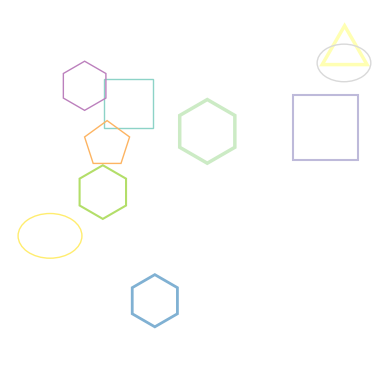[{"shape": "square", "thickness": 1, "radius": 0.32, "center": [0.333, 0.73]}, {"shape": "triangle", "thickness": 2.5, "radius": 0.34, "center": [0.895, 0.866]}, {"shape": "square", "thickness": 1.5, "radius": 0.42, "center": [0.846, 0.668]}, {"shape": "hexagon", "thickness": 2, "radius": 0.34, "center": [0.402, 0.219]}, {"shape": "pentagon", "thickness": 1, "radius": 0.31, "center": [0.278, 0.625]}, {"shape": "hexagon", "thickness": 1.5, "radius": 0.35, "center": [0.267, 0.501]}, {"shape": "oval", "thickness": 1, "radius": 0.35, "center": [0.893, 0.837]}, {"shape": "hexagon", "thickness": 1, "radius": 0.32, "center": [0.22, 0.777]}, {"shape": "hexagon", "thickness": 2.5, "radius": 0.41, "center": [0.538, 0.659]}, {"shape": "oval", "thickness": 1, "radius": 0.41, "center": [0.13, 0.387]}]